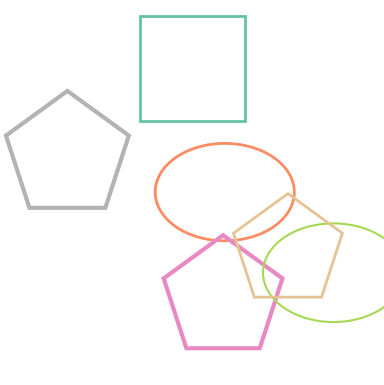[{"shape": "square", "thickness": 2, "radius": 0.68, "center": [0.499, 0.821]}, {"shape": "oval", "thickness": 2, "radius": 0.9, "center": [0.584, 0.501]}, {"shape": "pentagon", "thickness": 3, "radius": 0.81, "center": [0.579, 0.227]}, {"shape": "oval", "thickness": 1.5, "radius": 0.92, "center": [0.866, 0.292]}, {"shape": "pentagon", "thickness": 2, "radius": 0.74, "center": [0.748, 0.348]}, {"shape": "pentagon", "thickness": 3, "radius": 0.84, "center": [0.175, 0.596]}]